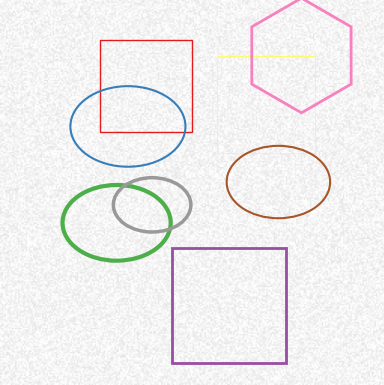[{"shape": "square", "thickness": 1, "radius": 0.6, "center": [0.379, 0.777]}, {"shape": "oval", "thickness": 1.5, "radius": 0.75, "center": [0.332, 0.672]}, {"shape": "oval", "thickness": 3, "radius": 0.7, "center": [0.303, 0.421]}, {"shape": "square", "thickness": 2, "radius": 0.74, "center": [0.595, 0.206]}, {"shape": "square", "thickness": 0.5, "radius": 0.64, "center": [0.692, 0.729]}, {"shape": "oval", "thickness": 1.5, "radius": 0.67, "center": [0.723, 0.527]}, {"shape": "hexagon", "thickness": 2, "radius": 0.74, "center": [0.783, 0.856]}, {"shape": "oval", "thickness": 2.5, "radius": 0.5, "center": [0.395, 0.468]}]